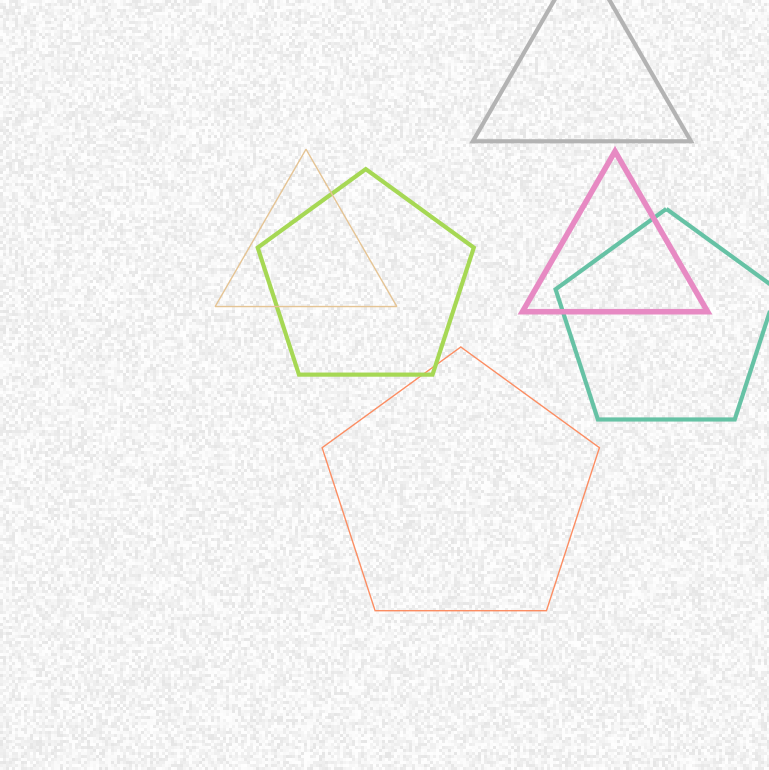[{"shape": "pentagon", "thickness": 1.5, "radius": 0.76, "center": [0.865, 0.578]}, {"shape": "pentagon", "thickness": 0.5, "radius": 0.95, "center": [0.598, 0.36]}, {"shape": "triangle", "thickness": 2, "radius": 0.69, "center": [0.799, 0.665]}, {"shape": "pentagon", "thickness": 1.5, "radius": 0.74, "center": [0.475, 0.633]}, {"shape": "triangle", "thickness": 0.5, "radius": 0.68, "center": [0.397, 0.67]}, {"shape": "triangle", "thickness": 1.5, "radius": 0.82, "center": [0.756, 0.898]}]